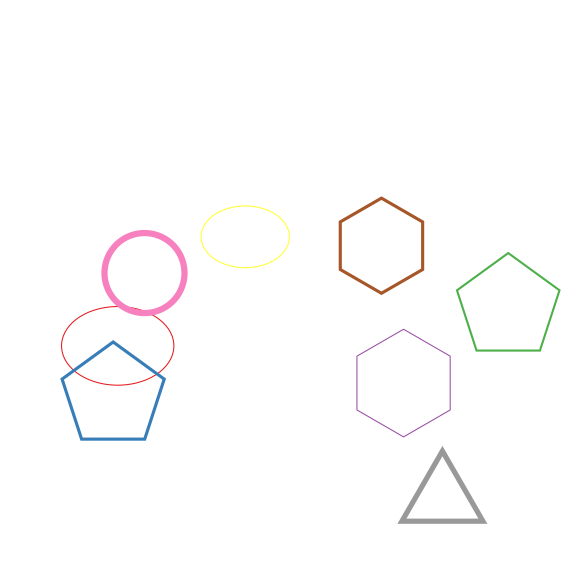[{"shape": "oval", "thickness": 0.5, "radius": 0.49, "center": [0.204, 0.4]}, {"shape": "pentagon", "thickness": 1.5, "radius": 0.46, "center": [0.196, 0.314]}, {"shape": "pentagon", "thickness": 1, "radius": 0.47, "center": [0.88, 0.468]}, {"shape": "hexagon", "thickness": 0.5, "radius": 0.47, "center": [0.699, 0.336]}, {"shape": "oval", "thickness": 0.5, "radius": 0.38, "center": [0.425, 0.589]}, {"shape": "hexagon", "thickness": 1.5, "radius": 0.41, "center": [0.661, 0.574]}, {"shape": "circle", "thickness": 3, "radius": 0.35, "center": [0.25, 0.526]}, {"shape": "triangle", "thickness": 2.5, "radius": 0.4, "center": [0.766, 0.137]}]